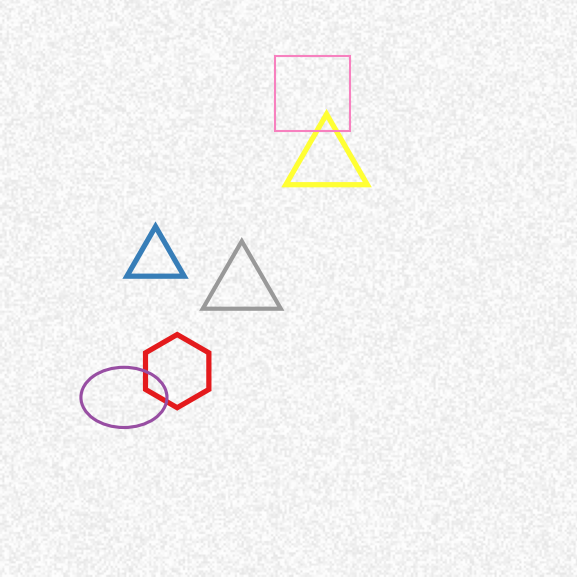[{"shape": "hexagon", "thickness": 2.5, "radius": 0.32, "center": [0.307, 0.357]}, {"shape": "triangle", "thickness": 2.5, "radius": 0.29, "center": [0.269, 0.55]}, {"shape": "oval", "thickness": 1.5, "radius": 0.37, "center": [0.215, 0.311]}, {"shape": "triangle", "thickness": 2.5, "radius": 0.41, "center": [0.565, 0.72]}, {"shape": "square", "thickness": 1, "radius": 0.33, "center": [0.541, 0.837]}, {"shape": "triangle", "thickness": 2, "radius": 0.39, "center": [0.419, 0.504]}]